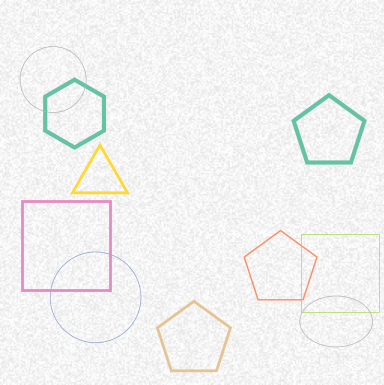[{"shape": "pentagon", "thickness": 3, "radius": 0.48, "center": [0.855, 0.656]}, {"shape": "hexagon", "thickness": 3, "radius": 0.44, "center": [0.194, 0.705]}, {"shape": "pentagon", "thickness": 1, "radius": 0.5, "center": [0.729, 0.302]}, {"shape": "circle", "thickness": 0.5, "radius": 0.59, "center": [0.248, 0.228]}, {"shape": "square", "thickness": 2, "radius": 0.57, "center": [0.171, 0.362]}, {"shape": "square", "thickness": 0.5, "radius": 0.51, "center": [0.884, 0.291]}, {"shape": "triangle", "thickness": 2, "radius": 0.41, "center": [0.26, 0.54]}, {"shape": "pentagon", "thickness": 2, "radius": 0.5, "center": [0.504, 0.118]}, {"shape": "oval", "thickness": 0.5, "radius": 0.47, "center": [0.873, 0.165]}, {"shape": "circle", "thickness": 0.5, "radius": 0.43, "center": [0.138, 0.793]}]